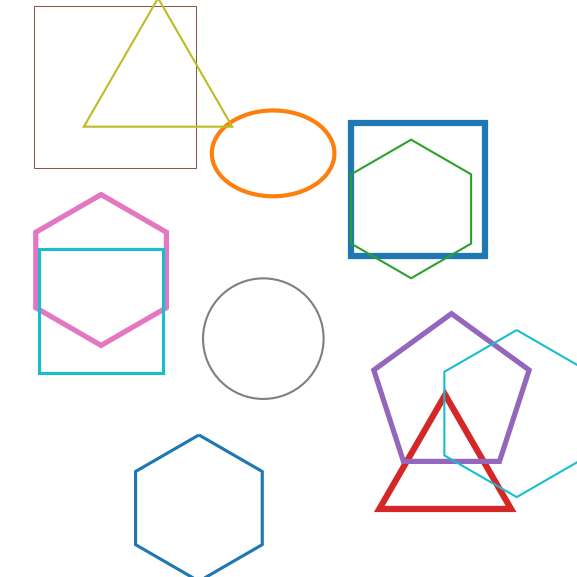[{"shape": "square", "thickness": 3, "radius": 0.58, "center": [0.724, 0.671]}, {"shape": "hexagon", "thickness": 1.5, "radius": 0.63, "center": [0.344, 0.119]}, {"shape": "oval", "thickness": 2, "radius": 0.53, "center": [0.473, 0.734]}, {"shape": "hexagon", "thickness": 1, "radius": 0.6, "center": [0.712, 0.637]}, {"shape": "triangle", "thickness": 3, "radius": 0.66, "center": [0.771, 0.184]}, {"shape": "pentagon", "thickness": 2.5, "radius": 0.71, "center": [0.782, 0.315]}, {"shape": "square", "thickness": 0.5, "radius": 0.7, "center": [0.199, 0.849]}, {"shape": "hexagon", "thickness": 2.5, "radius": 0.65, "center": [0.175, 0.532]}, {"shape": "circle", "thickness": 1, "radius": 0.52, "center": [0.456, 0.413]}, {"shape": "triangle", "thickness": 1, "radius": 0.74, "center": [0.274, 0.854]}, {"shape": "hexagon", "thickness": 1, "radius": 0.72, "center": [0.895, 0.283]}, {"shape": "square", "thickness": 1.5, "radius": 0.54, "center": [0.175, 0.461]}]